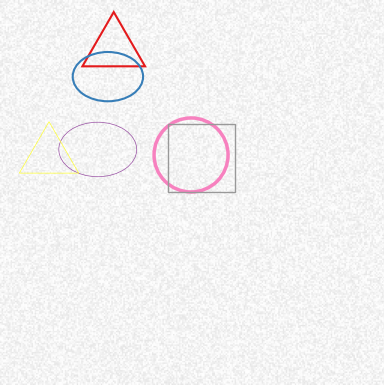[{"shape": "triangle", "thickness": 1.5, "radius": 0.47, "center": [0.295, 0.875]}, {"shape": "oval", "thickness": 1.5, "radius": 0.46, "center": [0.28, 0.801]}, {"shape": "oval", "thickness": 0.5, "radius": 0.51, "center": [0.254, 0.612]}, {"shape": "triangle", "thickness": 0.5, "radius": 0.45, "center": [0.127, 0.595]}, {"shape": "circle", "thickness": 2.5, "radius": 0.48, "center": [0.496, 0.597]}, {"shape": "square", "thickness": 1, "radius": 0.44, "center": [0.523, 0.591]}]